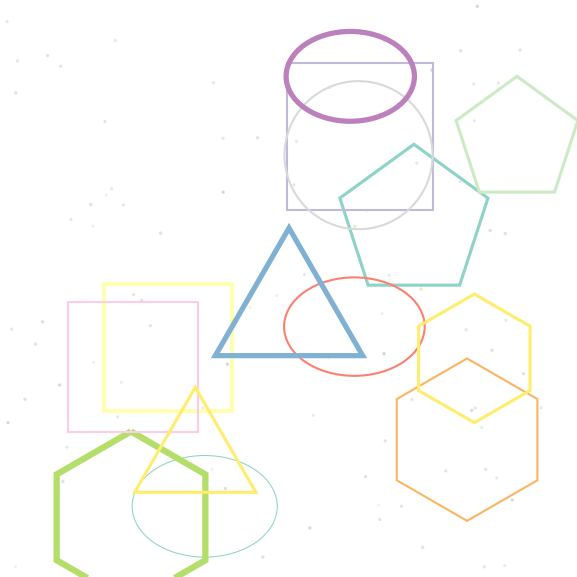[{"shape": "oval", "thickness": 0.5, "radius": 0.63, "center": [0.354, 0.122]}, {"shape": "pentagon", "thickness": 1.5, "radius": 0.67, "center": [0.717, 0.614]}, {"shape": "square", "thickness": 2, "radius": 0.55, "center": [0.291, 0.397]}, {"shape": "square", "thickness": 1, "radius": 0.63, "center": [0.624, 0.763]}, {"shape": "oval", "thickness": 1, "radius": 0.61, "center": [0.614, 0.434]}, {"shape": "triangle", "thickness": 2.5, "radius": 0.74, "center": [0.5, 0.457]}, {"shape": "hexagon", "thickness": 1, "radius": 0.7, "center": [0.809, 0.238]}, {"shape": "hexagon", "thickness": 3, "radius": 0.74, "center": [0.227, 0.103]}, {"shape": "square", "thickness": 1, "radius": 0.56, "center": [0.23, 0.364]}, {"shape": "circle", "thickness": 1, "radius": 0.64, "center": [0.621, 0.73]}, {"shape": "oval", "thickness": 2.5, "radius": 0.56, "center": [0.607, 0.867]}, {"shape": "pentagon", "thickness": 1.5, "radius": 0.55, "center": [0.895, 0.756]}, {"shape": "triangle", "thickness": 1.5, "radius": 0.61, "center": [0.338, 0.207]}, {"shape": "hexagon", "thickness": 1.5, "radius": 0.56, "center": [0.821, 0.379]}]